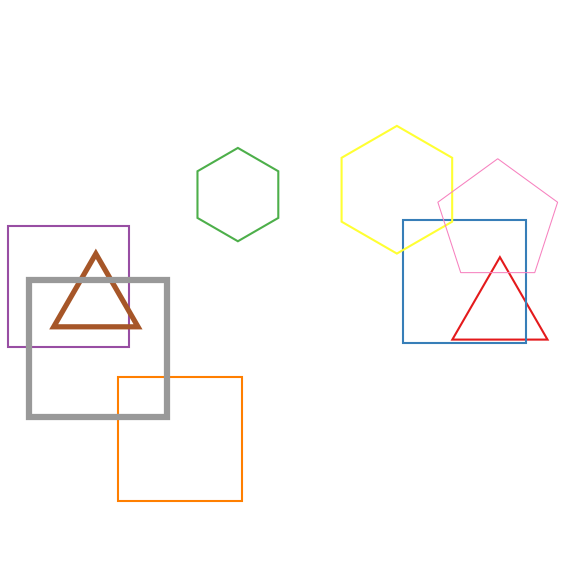[{"shape": "triangle", "thickness": 1, "radius": 0.48, "center": [0.866, 0.459]}, {"shape": "square", "thickness": 1, "radius": 0.53, "center": [0.805, 0.511]}, {"shape": "hexagon", "thickness": 1, "radius": 0.4, "center": [0.412, 0.662]}, {"shape": "square", "thickness": 1, "radius": 0.52, "center": [0.118, 0.503]}, {"shape": "square", "thickness": 1, "radius": 0.54, "center": [0.312, 0.238]}, {"shape": "hexagon", "thickness": 1, "radius": 0.55, "center": [0.687, 0.671]}, {"shape": "triangle", "thickness": 2.5, "radius": 0.42, "center": [0.166, 0.475]}, {"shape": "pentagon", "thickness": 0.5, "radius": 0.55, "center": [0.862, 0.615]}, {"shape": "square", "thickness": 3, "radius": 0.6, "center": [0.169, 0.396]}]